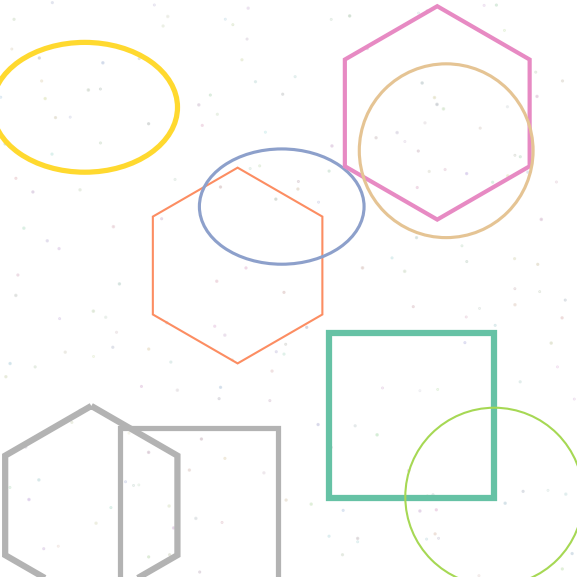[{"shape": "square", "thickness": 3, "radius": 0.71, "center": [0.713, 0.28]}, {"shape": "hexagon", "thickness": 1, "radius": 0.85, "center": [0.411, 0.539]}, {"shape": "oval", "thickness": 1.5, "radius": 0.71, "center": [0.488, 0.641]}, {"shape": "hexagon", "thickness": 2, "radius": 0.92, "center": [0.757, 0.804]}, {"shape": "circle", "thickness": 1, "radius": 0.77, "center": [0.856, 0.139]}, {"shape": "oval", "thickness": 2.5, "radius": 0.8, "center": [0.147, 0.813]}, {"shape": "circle", "thickness": 1.5, "radius": 0.75, "center": [0.773, 0.738]}, {"shape": "square", "thickness": 2.5, "radius": 0.69, "center": [0.345, 0.121]}, {"shape": "hexagon", "thickness": 3, "radius": 0.86, "center": [0.158, 0.124]}]